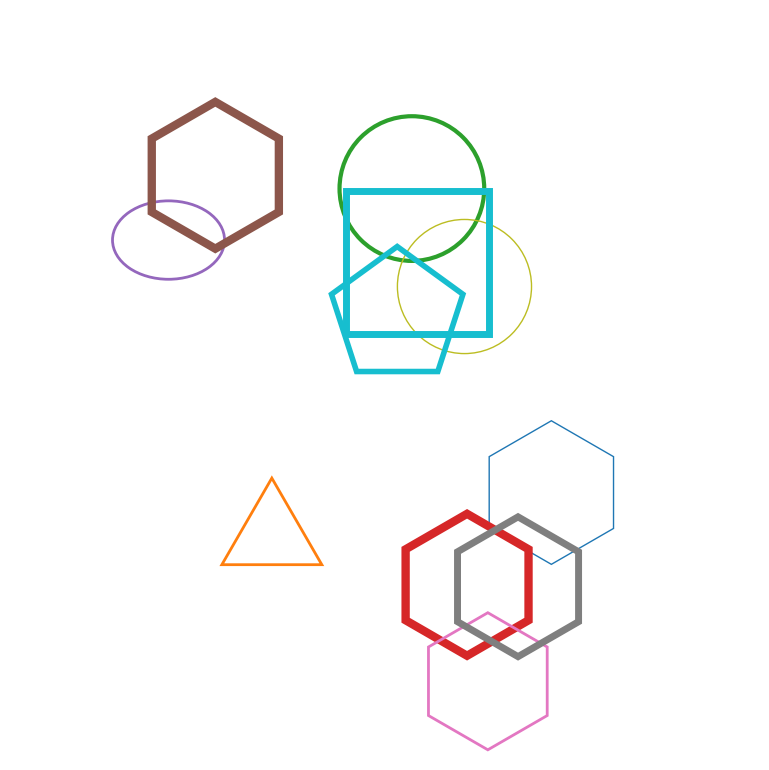[{"shape": "hexagon", "thickness": 0.5, "radius": 0.47, "center": [0.716, 0.36]}, {"shape": "triangle", "thickness": 1, "radius": 0.37, "center": [0.353, 0.304]}, {"shape": "circle", "thickness": 1.5, "radius": 0.47, "center": [0.535, 0.755]}, {"shape": "hexagon", "thickness": 3, "radius": 0.46, "center": [0.607, 0.241]}, {"shape": "oval", "thickness": 1, "radius": 0.36, "center": [0.219, 0.688]}, {"shape": "hexagon", "thickness": 3, "radius": 0.48, "center": [0.28, 0.772]}, {"shape": "hexagon", "thickness": 1, "radius": 0.45, "center": [0.634, 0.115]}, {"shape": "hexagon", "thickness": 2.5, "radius": 0.45, "center": [0.673, 0.238]}, {"shape": "circle", "thickness": 0.5, "radius": 0.44, "center": [0.603, 0.628]}, {"shape": "square", "thickness": 2.5, "radius": 0.46, "center": [0.543, 0.659]}, {"shape": "pentagon", "thickness": 2, "radius": 0.45, "center": [0.516, 0.59]}]